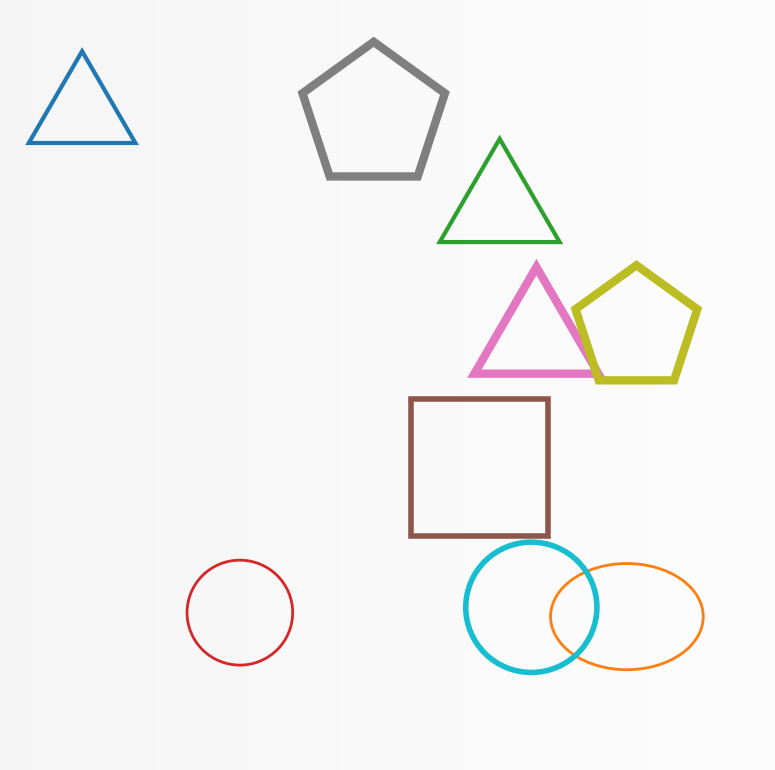[{"shape": "triangle", "thickness": 1.5, "radius": 0.4, "center": [0.106, 0.854]}, {"shape": "oval", "thickness": 1, "radius": 0.49, "center": [0.809, 0.199]}, {"shape": "triangle", "thickness": 1.5, "radius": 0.45, "center": [0.645, 0.73]}, {"shape": "circle", "thickness": 1, "radius": 0.34, "center": [0.309, 0.204]}, {"shape": "square", "thickness": 2, "radius": 0.44, "center": [0.618, 0.393]}, {"shape": "triangle", "thickness": 3, "radius": 0.46, "center": [0.692, 0.561]}, {"shape": "pentagon", "thickness": 3, "radius": 0.48, "center": [0.482, 0.849]}, {"shape": "pentagon", "thickness": 3, "radius": 0.41, "center": [0.821, 0.573]}, {"shape": "circle", "thickness": 2, "radius": 0.42, "center": [0.686, 0.211]}]